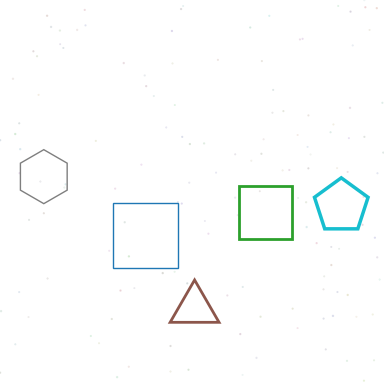[{"shape": "square", "thickness": 1, "radius": 0.42, "center": [0.379, 0.388]}, {"shape": "square", "thickness": 2, "radius": 0.35, "center": [0.69, 0.448]}, {"shape": "triangle", "thickness": 2, "radius": 0.37, "center": [0.505, 0.199]}, {"shape": "hexagon", "thickness": 1, "radius": 0.35, "center": [0.114, 0.541]}, {"shape": "pentagon", "thickness": 2.5, "radius": 0.37, "center": [0.886, 0.465]}]